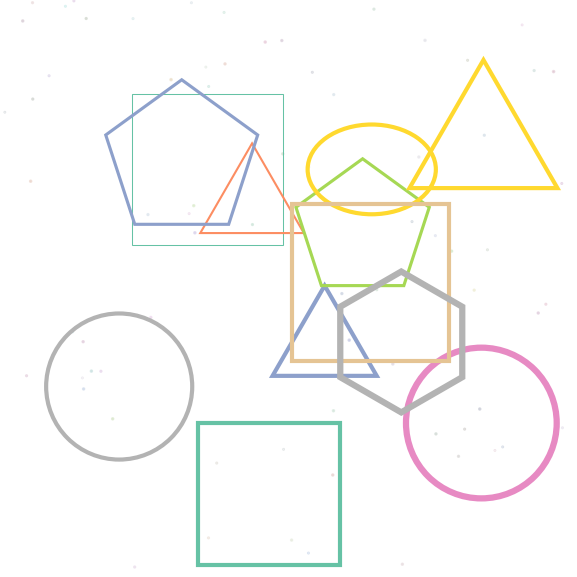[{"shape": "square", "thickness": 0.5, "radius": 0.66, "center": [0.359, 0.705]}, {"shape": "square", "thickness": 2, "radius": 0.61, "center": [0.466, 0.144]}, {"shape": "triangle", "thickness": 1, "radius": 0.52, "center": [0.436, 0.647]}, {"shape": "pentagon", "thickness": 1.5, "radius": 0.69, "center": [0.315, 0.723]}, {"shape": "triangle", "thickness": 2, "radius": 0.52, "center": [0.562, 0.4]}, {"shape": "circle", "thickness": 3, "radius": 0.65, "center": [0.834, 0.267]}, {"shape": "pentagon", "thickness": 1.5, "radius": 0.61, "center": [0.628, 0.603]}, {"shape": "triangle", "thickness": 2, "radius": 0.74, "center": [0.837, 0.747]}, {"shape": "oval", "thickness": 2, "radius": 0.56, "center": [0.644, 0.706]}, {"shape": "square", "thickness": 2, "radius": 0.68, "center": [0.642, 0.51]}, {"shape": "circle", "thickness": 2, "radius": 0.63, "center": [0.206, 0.33]}, {"shape": "hexagon", "thickness": 3, "radius": 0.61, "center": [0.695, 0.407]}]